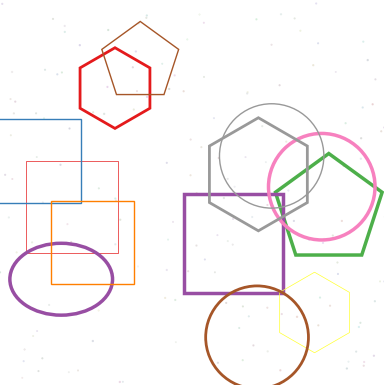[{"shape": "hexagon", "thickness": 2, "radius": 0.52, "center": [0.299, 0.771]}, {"shape": "square", "thickness": 0.5, "radius": 0.59, "center": [0.187, 0.463]}, {"shape": "square", "thickness": 1, "radius": 0.54, "center": [0.102, 0.582]}, {"shape": "pentagon", "thickness": 2.5, "radius": 0.73, "center": [0.854, 0.455]}, {"shape": "square", "thickness": 2.5, "radius": 0.64, "center": [0.607, 0.367]}, {"shape": "oval", "thickness": 2.5, "radius": 0.67, "center": [0.159, 0.275]}, {"shape": "square", "thickness": 1, "radius": 0.54, "center": [0.241, 0.37]}, {"shape": "hexagon", "thickness": 0.5, "radius": 0.52, "center": [0.817, 0.188]}, {"shape": "pentagon", "thickness": 1, "radius": 0.52, "center": [0.364, 0.839]}, {"shape": "circle", "thickness": 2, "radius": 0.67, "center": [0.668, 0.124]}, {"shape": "circle", "thickness": 2.5, "radius": 0.69, "center": [0.836, 0.515]}, {"shape": "hexagon", "thickness": 2, "radius": 0.73, "center": [0.671, 0.547]}, {"shape": "circle", "thickness": 1, "radius": 0.68, "center": [0.706, 0.595]}]